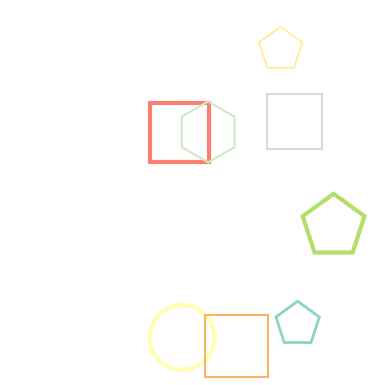[{"shape": "pentagon", "thickness": 2, "radius": 0.3, "center": [0.773, 0.158]}, {"shape": "circle", "thickness": 3, "radius": 0.42, "center": [0.473, 0.123]}, {"shape": "square", "thickness": 3, "radius": 0.38, "center": [0.467, 0.656]}, {"shape": "square", "thickness": 1.5, "radius": 0.41, "center": [0.614, 0.101]}, {"shape": "pentagon", "thickness": 3, "radius": 0.42, "center": [0.866, 0.412]}, {"shape": "square", "thickness": 1.5, "radius": 0.36, "center": [0.765, 0.684]}, {"shape": "hexagon", "thickness": 1.5, "radius": 0.4, "center": [0.541, 0.657]}, {"shape": "pentagon", "thickness": 1, "radius": 0.29, "center": [0.729, 0.872]}]